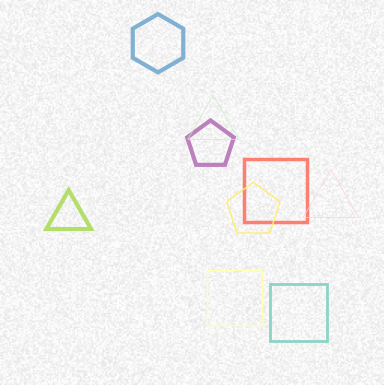[{"shape": "square", "thickness": 2, "radius": 0.37, "center": [0.776, 0.188]}, {"shape": "square", "thickness": 1, "radius": 0.36, "center": [0.609, 0.227]}, {"shape": "square", "thickness": 2.5, "radius": 0.41, "center": [0.716, 0.504]}, {"shape": "hexagon", "thickness": 3, "radius": 0.38, "center": [0.41, 0.888]}, {"shape": "triangle", "thickness": 3, "radius": 0.34, "center": [0.178, 0.439]}, {"shape": "triangle", "thickness": 0.5, "radius": 0.42, "center": [0.86, 0.477]}, {"shape": "pentagon", "thickness": 3, "radius": 0.32, "center": [0.547, 0.623]}, {"shape": "triangle", "thickness": 0.5, "radius": 0.38, "center": [0.554, 0.676]}, {"shape": "pentagon", "thickness": 1, "radius": 0.36, "center": [0.658, 0.454]}]